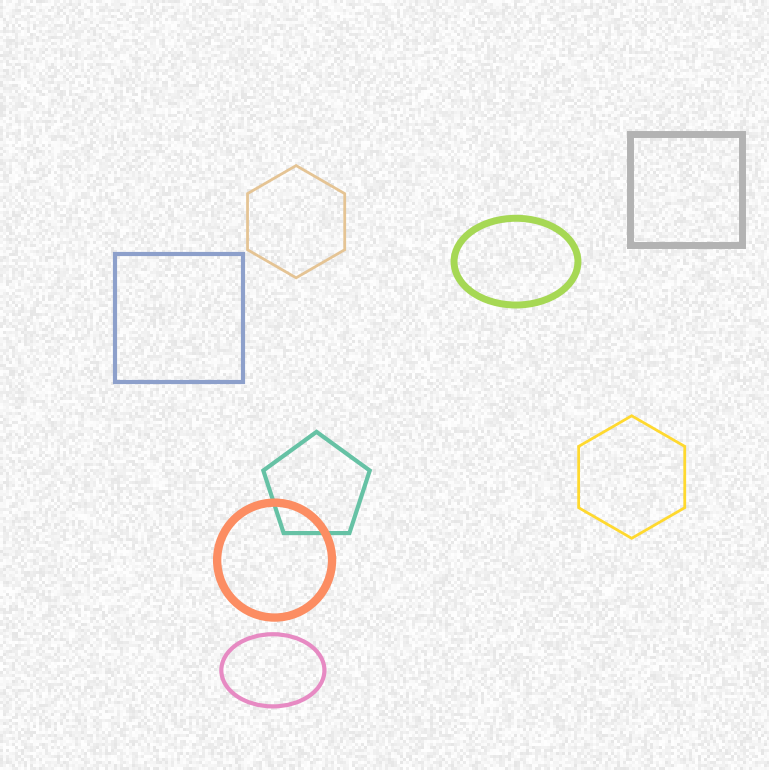[{"shape": "pentagon", "thickness": 1.5, "radius": 0.36, "center": [0.411, 0.366]}, {"shape": "circle", "thickness": 3, "radius": 0.37, "center": [0.357, 0.273]}, {"shape": "square", "thickness": 1.5, "radius": 0.42, "center": [0.232, 0.587]}, {"shape": "oval", "thickness": 1.5, "radius": 0.33, "center": [0.354, 0.129]}, {"shape": "oval", "thickness": 2.5, "radius": 0.4, "center": [0.67, 0.66]}, {"shape": "hexagon", "thickness": 1, "radius": 0.4, "center": [0.82, 0.38]}, {"shape": "hexagon", "thickness": 1, "radius": 0.36, "center": [0.385, 0.712]}, {"shape": "square", "thickness": 2.5, "radius": 0.36, "center": [0.891, 0.754]}]